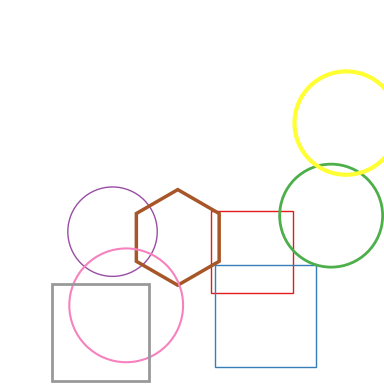[{"shape": "square", "thickness": 1, "radius": 0.53, "center": [0.654, 0.346]}, {"shape": "square", "thickness": 1, "radius": 0.66, "center": [0.69, 0.179]}, {"shape": "circle", "thickness": 2, "radius": 0.67, "center": [0.86, 0.44]}, {"shape": "circle", "thickness": 1, "radius": 0.58, "center": [0.292, 0.398]}, {"shape": "circle", "thickness": 3, "radius": 0.67, "center": [0.899, 0.68]}, {"shape": "hexagon", "thickness": 2.5, "radius": 0.62, "center": [0.462, 0.383]}, {"shape": "circle", "thickness": 1.5, "radius": 0.74, "center": [0.328, 0.207]}, {"shape": "square", "thickness": 2, "radius": 0.63, "center": [0.261, 0.136]}]